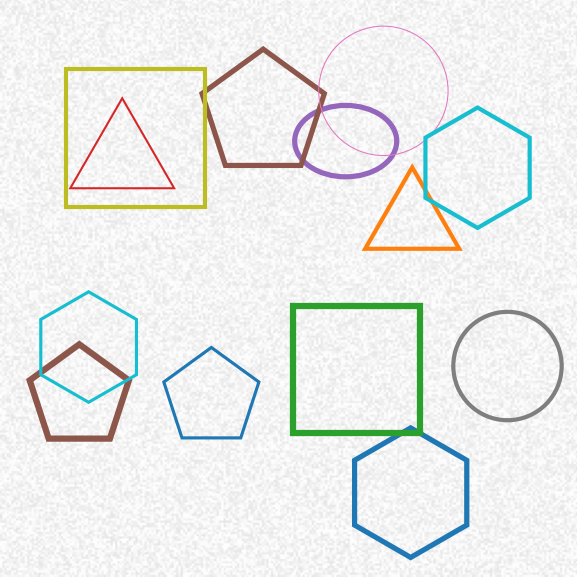[{"shape": "pentagon", "thickness": 1.5, "radius": 0.43, "center": [0.366, 0.311]}, {"shape": "hexagon", "thickness": 2.5, "radius": 0.56, "center": [0.711, 0.146]}, {"shape": "triangle", "thickness": 2, "radius": 0.47, "center": [0.714, 0.615]}, {"shape": "square", "thickness": 3, "radius": 0.55, "center": [0.617, 0.359]}, {"shape": "triangle", "thickness": 1, "radius": 0.52, "center": [0.212, 0.725]}, {"shape": "oval", "thickness": 2.5, "radius": 0.44, "center": [0.599, 0.755]}, {"shape": "pentagon", "thickness": 2.5, "radius": 0.56, "center": [0.456, 0.803]}, {"shape": "pentagon", "thickness": 3, "radius": 0.45, "center": [0.137, 0.313]}, {"shape": "circle", "thickness": 0.5, "radius": 0.56, "center": [0.664, 0.842]}, {"shape": "circle", "thickness": 2, "radius": 0.47, "center": [0.879, 0.365]}, {"shape": "square", "thickness": 2, "radius": 0.6, "center": [0.235, 0.761]}, {"shape": "hexagon", "thickness": 2, "radius": 0.52, "center": [0.827, 0.709]}, {"shape": "hexagon", "thickness": 1.5, "radius": 0.48, "center": [0.153, 0.398]}]